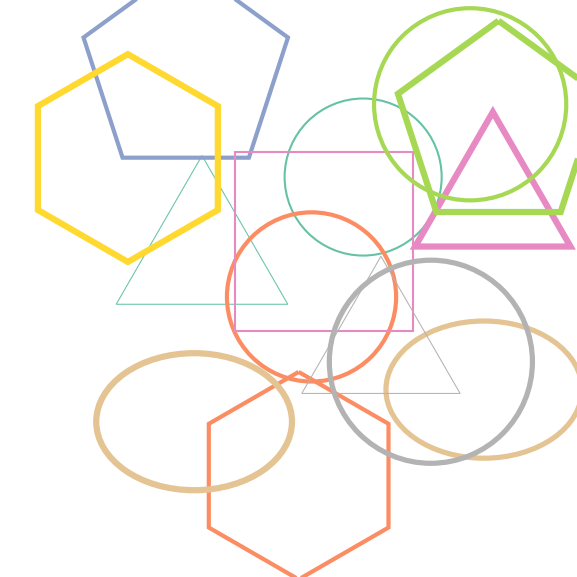[{"shape": "triangle", "thickness": 0.5, "radius": 0.86, "center": [0.35, 0.558]}, {"shape": "circle", "thickness": 1, "radius": 0.68, "center": [0.629, 0.693]}, {"shape": "hexagon", "thickness": 2, "radius": 0.9, "center": [0.517, 0.175]}, {"shape": "circle", "thickness": 2, "radius": 0.73, "center": [0.539, 0.485]}, {"shape": "pentagon", "thickness": 2, "radius": 0.93, "center": [0.322, 0.877]}, {"shape": "triangle", "thickness": 3, "radius": 0.78, "center": [0.853, 0.65]}, {"shape": "square", "thickness": 1, "radius": 0.77, "center": [0.561, 0.581]}, {"shape": "circle", "thickness": 2, "radius": 0.83, "center": [0.814, 0.819]}, {"shape": "pentagon", "thickness": 3, "radius": 0.92, "center": [0.863, 0.78]}, {"shape": "hexagon", "thickness": 3, "radius": 0.9, "center": [0.221, 0.725]}, {"shape": "oval", "thickness": 3, "radius": 0.85, "center": [0.336, 0.269]}, {"shape": "oval", "thickness": 2.5, "radius": 0.85, "center": [0.838, 0.324]}, {"shape": "circle", "thickness": 2.5, "radius": 0.88, "center": [0.746, 0.373]}, {"shape": "triangle", "thickness": 0.5, "radius": 0.79, "center": [0.66, 0.397]}]